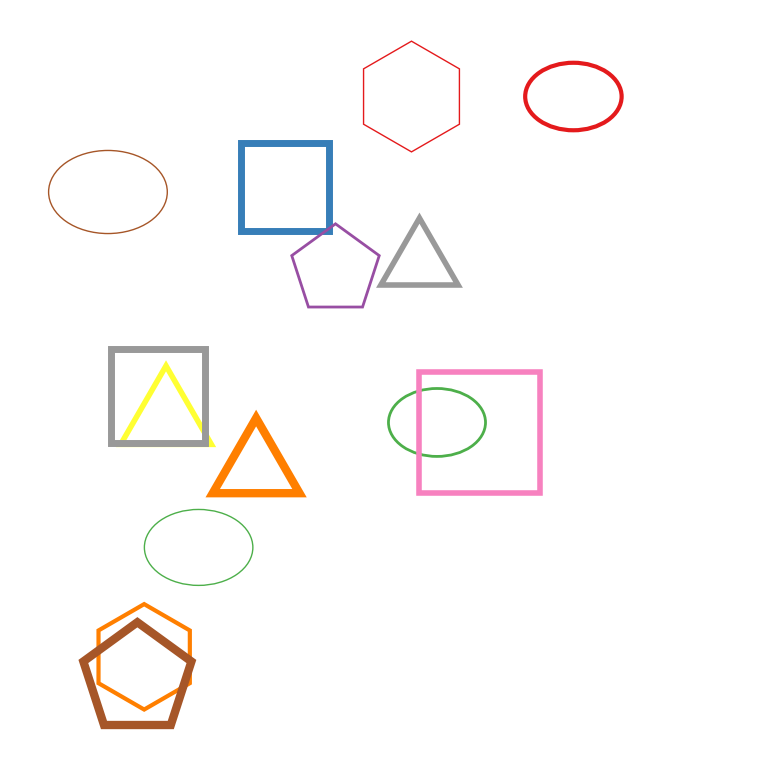[{"shape": "oval", "thickness": 1.5, "radius": 0.31, "center": [0.745, 0.875]}, {"shape": "hexagon", "thickness": 0.5, "radius": 0.36, "center": [0.534, 0.875]}, {"shape": "square", "thickness": 2.5, "radius": 0.29, "center": [0.37, 0.757]}, {"shape": "oval", "thickness": 1, "radius": 0.32, "center": [0.568, 0.451]}, {"shape": "oval", "thickness": 0.5, "radius": 0.35, "center": [0.258, 0.289]}, {"shape": "pentagon", "thickness": 1, "radius": 0.3, "center": [0.436, 0.65]}, {"shape": "triangle", "thickness": 3, "radius": 0.33, "center": [0.333, 0.392]}, {"shape": "hexagon", "thickness": 1.5, "radius": 0.34, "center": [0.187, 0.147]}, {"shape": "triangle", "thickness": 2, "radius": 0.34, "center": [0.216, 0.457]}, {"shape": "oval", "thickness": 0.5, "radius": 0.39, "center": [0.14, 0.751]}, {"shape": "pentagon", "thickness": 3, "radius": 0.37, "center": [0.178, 0.118]}, {"shape": "square", "thickness": 2, "radius": 0.39, "center": [0.623, 0.438]}, {"shape": "square", "thickness": 2.5, "radius": 0.31, "center": [0.205, 0.485]}, {"shape": "triangle", "thickness": 2, "radius": 0.29, "center": [0.545, 0.659]}]